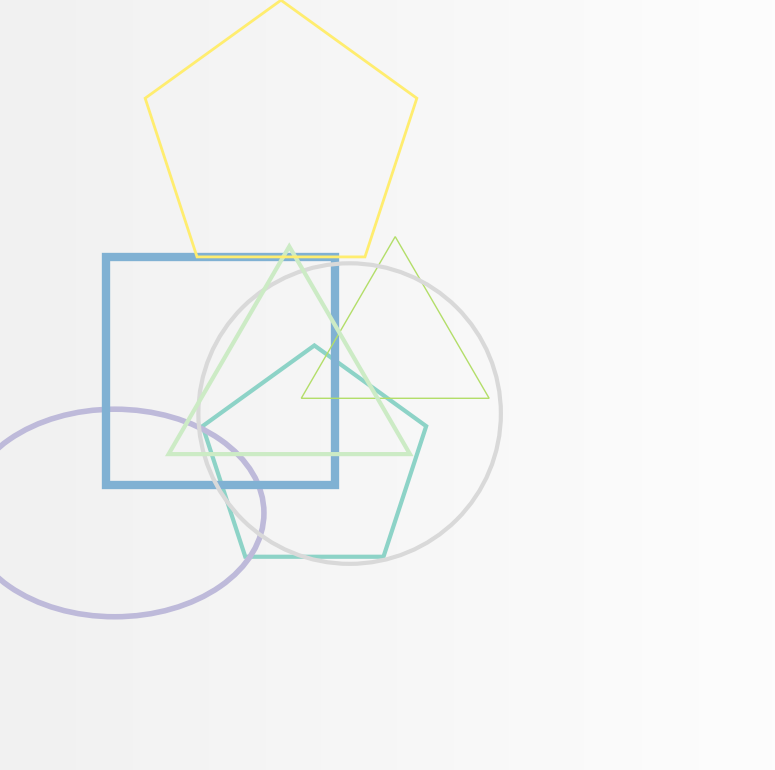[{"shape": "pentagon", "thickness": 1.5, "radius": 0.76, "center": [0.406, 0.4]}, {"shape": "oval", "thickness": 2, "radius": 0.96, "center": [0.148, 0.334]}, {"shape": "square", "thickness": 3, "radius": 0.74, "center": [0.285, 0.518]}, {"shape": "triangle", "thickness": 0.5, "radius": 0.7, "center": [0.51, 0.553]}, {"shape": "circle", "thickness": 1.5, "radius": 0.98, "center": [0.451, 0.463]}, {"shape": "triangle", "thickness": 1.5, "radius": 0.9, "center": [0.373, 0.5]}, {"shape": "pentagon", "thickness": 1, "radius": 0.92, "center": [0.363, 0.815]}]